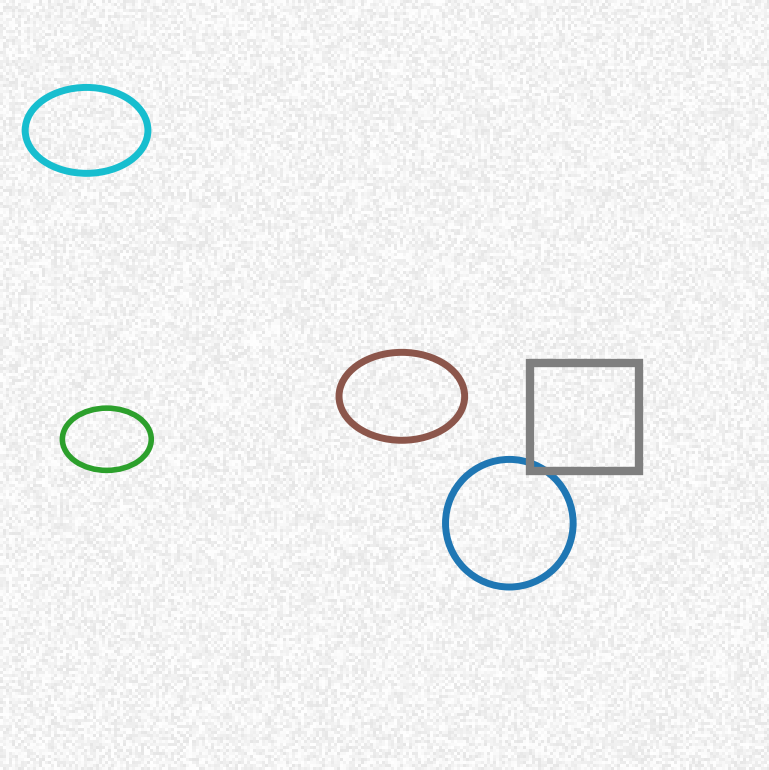[{"shape": "circle", "thickness": 2.5, "radius": 0.41, "center": [0.661, 0.321]}, {"shape": "oval", "thickness": 2, "radius": 0.29, "center": [0.139, 0.43]}, {"shape": "oval", "thickness": 2.5, "radius": 0.41, "center": [0.522, 0.485]}, {"shape": "square", "thickness": 3, "radius": 0.35, "center": [0.759, 0.458]}, {"shape": "oval", "thickness": 2.5, "radius": 0.4, "center": [0.112, 0.831]}]